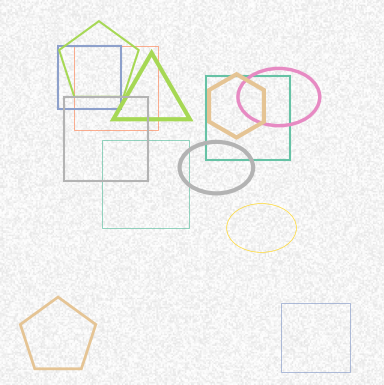[{"shape": "square", "thickness": 1.5, "radius": 0.54, "center": [0.645, 0.694]}, {"shape": "square", "thickness": 0.5, "radius": 0.57, "center": [0.378, 0.522]}, {"shape": "square", "thickness": 0.5, "radius": 0.55, "center": [0.302, 0.772]}, {"shape": "square", "thickness": 0.5, "radius": 0.45, "center": [0.819, 0.123]}, {"shape": "square", "thickness": 1.5, "radius": 0.41, "center": [0.233, 0.799]}, {"shape": "oval", "thickness": 2.5, "radius": 0.53, "center": [0.724, 0.748]}, {"shape": "pentagon", "thickness": 1.5, "radius": 0.54, "center": [0.257, 0.836]}, {"shape": "triangle", "thickness": 3, "radius": 0.57, "center": [0.394, 0.748]}, {"shape": "oval", "thickness": 0.5, "radius": 0.45, "center": [0.679, 0.408]}, {"shape": "pentagon", "thickness": 2, "radius": 0.52, "center": [0.151, 0.125]}, {"shape": "hexagon", "thickness": 3, "radius": 0.41, "center": [0.614, 0.725]}, {"shape": "oval", "thickness": 3, "radius": 0.48, "center": [0.562, 0.565]}, {"shape": "square", "thickness": 1.5, "radius": 0.55, "center": [0.276, 0.64]}]